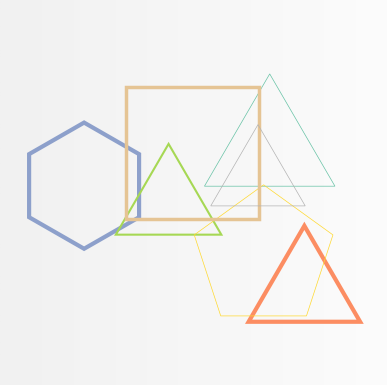[{"shape": "triangle", "thickness": 0.5, "radius": 0.97, "center": [0.696, 0.614]}, {"shape": "triangle", "thickness": 3, "radius": 0.83, "center": [0.785, 0.247]}, {"shape": "hexagon", "thickness": 3, "radius": 0.82, "center": [0.217, 0.518]}, {"shape": "triangle", "thickness": 1.5, "radius": 0.79, "center": [0.435, 0.469]}, {"shape": "pentagon", "thickness": 0.5, "radius": 0.94, "center": [0.68, 0.332]}, {"shape": "square", "thickness": 2.5, "radius": 0.86, "center": [0.497, 0.602]}, {"shape": "triangle", "thickness": 0.5, "radius": 0.7, "center": [0.666, 0.536]}]